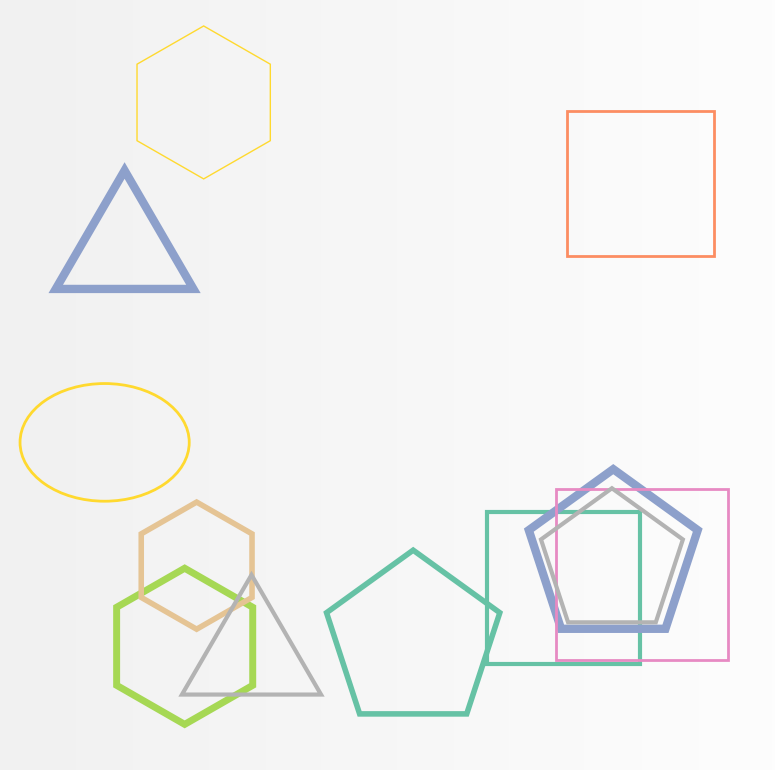[{"shape": "pentagon", "thickness": 2, "radius": 0.59, "center": [0.533, 0.168]}, {"shape": "square", "thickness": 1.5, "radius": 0.49, "center": [0.727, 0.237]}, {"shape": "square", "thickness": 1, "radius": 0.47, "center": [0.826, 0.761]}, {"shape": "pentagon", "thickness": 3, "radius": 0.57, "center": [0.791, 0.276]}, {"shape": "triangle", "thickness": 3, "radius": 0.51, "center": [0.161, 0.676]}, {"shape": "square", "thickness": 1, "radius": 0.55, "center": [0.828, 0.254]}, {"shape": "hexagon", "thickness": 2.5, "radius": 0.51, "center": [0.238, 0.161]}, {"shape": "oval", "thickness": 1, "radius": 0.55, "center": [0.135, 0.425]}, {"shape": "hexagon", "thickness": 0.5, "radius": 0.5, "center": [0.263, 0.867]}, {"shape": "hexagon", "thickness": 2, "radius": 0.41, "center": [0.254, 0.265]}, {"shape": "triangle", "thickness": 1.5, "radius": 0.52, "center": [0.325, 0.15]}, {"shape": "pentagon", "thickness": 1.5, "radius": 0.48, "center": [0.79, 0.27]}]